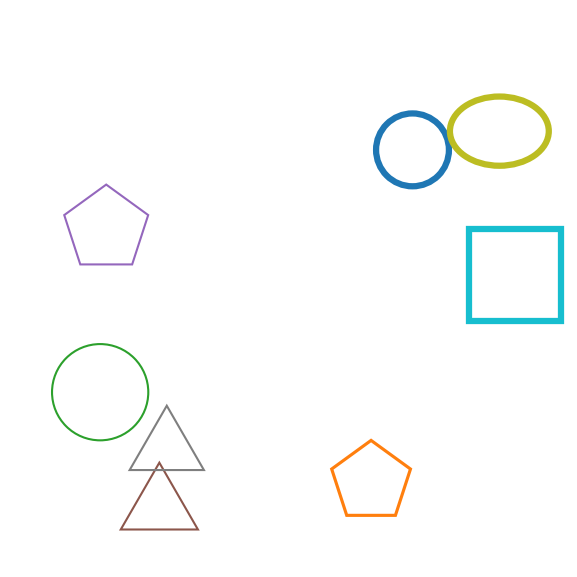[{"shape": "circle", "thickness": 3, "radius": 0.32, "center": [0.714, 0.74]}, {"shape": "pentagon", "thickness": 1.5, "radius": 0.36, "center": [0.643, 0.165]}, {"shape": "circle", "thickness": 1, "radius": 0.42, "center": [0.173, 0.32]}, {"shape": "pentagon", "thickness": 1, "radius": 0.38, "center": [0.184, 0.603]}, {"shape": "triangle", "thickness": 1, "radius": 0.39, "center": [0.276, 0.121]}, {"shape": "triangle", "thickness": 1, "radius": 0.37, "center": [0.289, 0.222]}, {"shape": "oval", "thickness": 3, "radius": 0.43, "center": [0.865, 0.772]}, {"shape": "square", "thickness": 3, "radius": 0.4, "center": [0.892, 0.523]}]